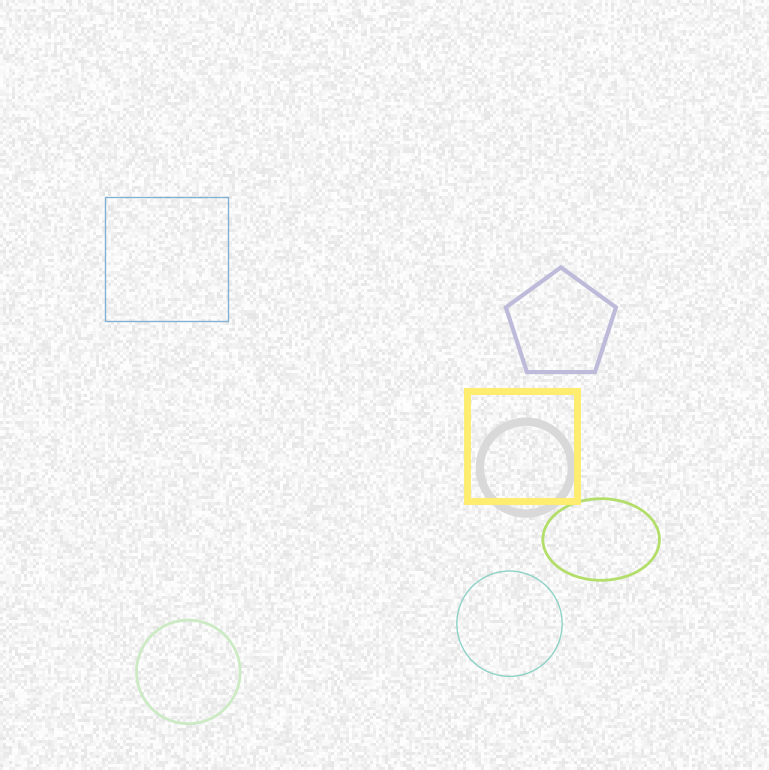[{"shape": "circle", "thickness": 0.5, "radius": 0.34, "center": [0.662, 0.19]}, {"shape": "pentagon", "thickness": 1.5, "radius": 0.38, "center": [0.728, 0.578]}, {"shape": "square", "thickness": 0.5, "radius": 0.4, "center": [0.216, 0.664]}, {"shape": "oval", "thickness": 1, "radius": 0.38, "center": [0.781, 0.299]}, {"shape": "circle", "thickness": 3, "radius": 0.3, "center": [0.683, 0.393]}, {"shape": "circle", "thickness": 1, "radius": 0.34, "center": [0.245, 0.127]}, {"shape": "square", "thickness": 2.5, "radius": 0.36, "center": [0.678, 0.421]}]